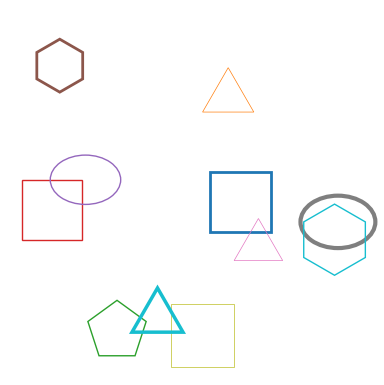[{"shape": "square", "thickness": 2, "radius": 0.39, "center": [0.625, 0.475]}, {"shape": "triangle", "thickness": 0.5, "radius": 0.38, "center": [0.593, 0.747]}, {"shape": "pentagon", "thickness": 1, "radius": 0.4, "center": [0.304, 0.14]}, {"shape": "square", "thickness": 1, "radius": 0.39, "center": [0.136, 0.455]}, {"shape": "oval", "thickness": 1, "radius": 0.46, "center": [0.222, 0.533]}, {"shape": "hexagon", "thickness": 2, "radius": 0.34, "center": [0.155, 0.829]}, {"shape": "triangle", "thickness": 0.5, "radius": 0.36, "center": [0.671, 0.36]}, {"shape": "oval", "thickness": 3, "radius": 0.49, "center": [0.878, 0.424]}, {"shape": "square", "thickness": 0.5, "radius": 0.41, "center": [0.526, 0.129]}, {"shape": "hexagon", "thickness": 1, "radius": 0.46, "center": [0.869, 0.377]}, {"shape": "triangle", "thickness": 2.5, "radius": 0.38, "center": [0.409, 0.175]}]